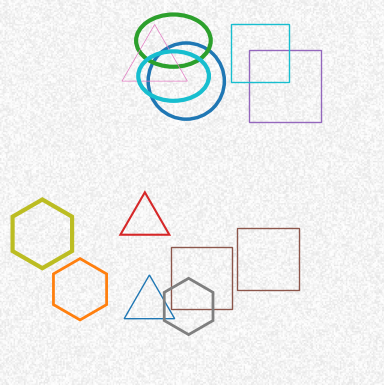[{"shape": "circle", "thickness": 2.5, "radius": 0.49, "center": [0.484, 0.789]}, {"shape": "triangle", "thickness": 1, "radius": 0.38, "center": [0.388, 0.21]}, {"shape": "hexagon", "thickness": 2, "radius": 0.4, "center": [0.208, 0.249]}, {"shape": "oval", "thickness": 3, "radius": 0.48, "center": [0.45, 0.894]}, {"shape": "triangle", "thickness": 1.5, "radius": 0.37, "center": [0.376, 0.427]}, {"shape": "square", "thickness": 1, "radius": 0.46, "center": [0.741, 0.777]}, {"shape": "square", "thickness": 1, "radius": 0.4, "center": [0.697, 0.327]}, {"shape": "square", "thickness": 1, "radius": 0.4, "center": [0.524, 0.278]}, {"shape": "triangle", "thickness": 0.5, "radius": 0.49, "center": [0.402, 0.838]}, {"shape": "hexagon", "thickness": 2, "radius": 0.37, "center": [0.49, 0.204]}, {"shape": "hexagon", "thickness": 3, "radius": 0.45, "center": [0.11, 0.393]}, {"shape": "square", "thickness": 1, "radius": 0.38, "center": [0.675, 0.863]}, {"shape": "oval", "thickness": 3, "radius": 0.46, "center": [0.451, 0.802]}]